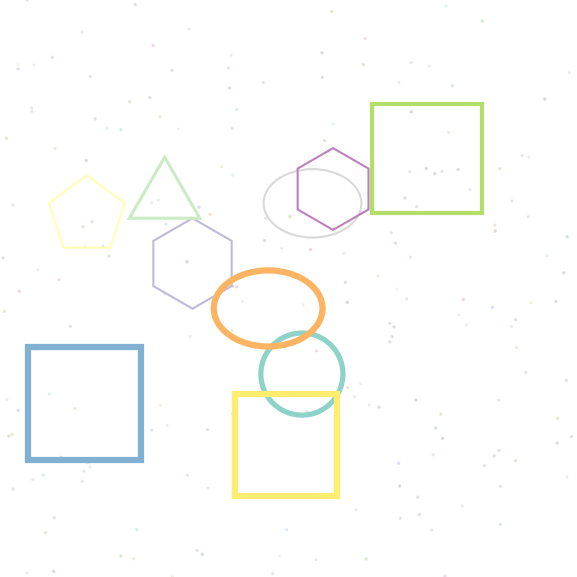[{"shape": "circle", "thickness": 2.5, "radius": 0.36, "center": [0.523, 0.351]}, {"shape": "pentagon", "thickness": 1, "radius": 0.35, "center": [0.151, 0.626]}, {"shape": "hexagon", "thickness": 1, "radius": 0.39, "center": [0.333, 0.543]}, {"shape": "square", "thickness": 3, "radius": 0.49, "center": [0.146, 0.301]}, {"shape": "oval", "thickness": 3, "radius": 0.47, "center": [0.464, 0.465]}, {"shape": "square", "thickness": 2, "radius": 0.47, "center": [0.739, 0.725]}, {"shape": "oval", "thickness": 1, "radius": 0.42, "center": [0.541, 0.647]}, {"shape": "hexagon", "thickness": 1, "radius": 0.35, "center": [0.577, 0.672]}, {"shape": "triangle", "thickness": 1.5, "radius": 0.35, "center": [0.285, 0.657]}, {"shape": "square", "thickness": 3, "radius": 0.44, "center": [0.495, 0.229]}]